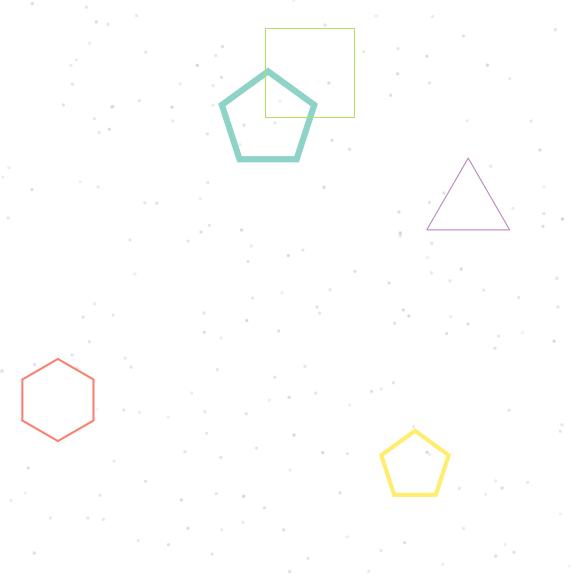[{"shape": "pentagon", "thickness": 3, "radius": 0.42, "center": [0.464, 0.791]}, {"shape": "hexagon", "thickness": 1, "radius": 0.36, "center": [0.1, 0.306]}, {"shape": "square", "thickness": 0.5, "radius": 0.38, "center": [0.536, 0.874]}, {"shape": "triangle", "thickness": 0.5, "radius": 0.41, "center": [0.811, 0.643]}, {"shape": "pentagon", "thickness": 2, "radius": 0.31, "center": [0.719, 0.192]}]